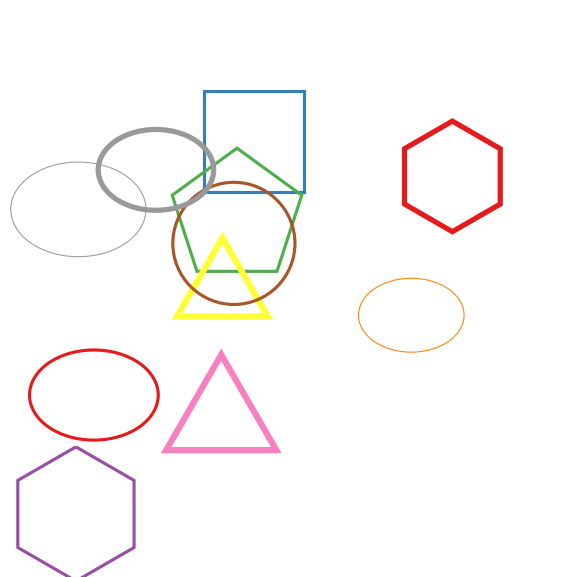[{"shape": "oval", "thickness": 1.5, "radius": 0.56, "center": [0.163, 0.315]}, {"shape": "hexagon", "thickness": 2.5, "radius": 0.48, "center": [0.783, 0.694]}, {"shape": "square", "thickness": 1.5, "radius": 0.44, "center": [0.44, 0.754]}, {"shape": "pentagon", "thickness": 1.5, "radius": 0.59, "center": [0.41, 0.625]}, {"shape": "hexagon", "thickness": 1.5, "radius": 0.58, "center": [0.131, 0.109]}, {"shape": "oval", "thickness": 0.5, "radius": 0.46, "center": [0.712, 0.453]}, {"shape": "triangle", "thickness": 3, "radius": 0.45, "center": [0.385, 0.496]}, {"shape": "circle", "thickness": 1.5, "radius": 0.53, "center": [0.405, 0.578]}, {"shape": "triangle", "thickness": 3, "radius": 0.55, "center": [0.383, 0.275]}, {"shape": "oval", "thickness": 0.5, "radius": 0.59, "center": [0.136, 0.637]}, {"shape": "oval", "thickness": 2.5, "radius": 0.5, "center": [0.27, 0.705]}]